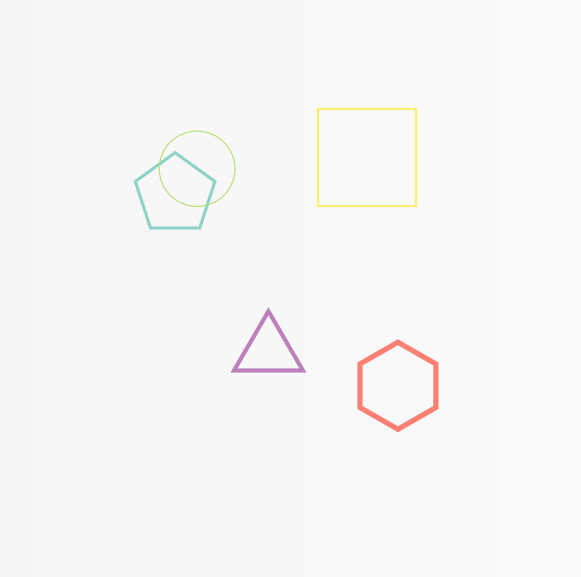[{"shape": "pentagon", "thickness": 1.5, "radius": 0.36, "center": [0.301, 0.663]}, {"shape": "hexagon", "thickness": 2.5, "radius": 0.38, "center": [0.685, 0.331]}, {"shape": "circle", "thickness": 0.5, "radius": 0.33, "center": [0.339, 0.707]}, {"shape": "triangle", "thickness": 2, "radius": 0.34, "center": [0.462, 0.392]}, {"shape": "square", "thickness": 1, "radius": 0.42, "center": [0.631, 0.727]}]